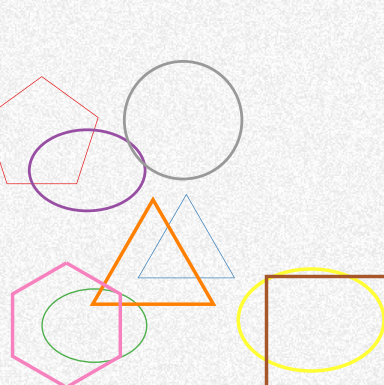[{"shape": "pentagon", "thickness": 0.5, "radius": 0.77, "center": [0.109, 0.647]}, {"shape": "triangle", "thickness": 0.5, "radius": 0.72, "center": [0.484, 0.35]}, {"shape": "oval", "thickness": 1, "radius": 0.68, "center": [0.245, 0.154]}, {"shape": "oval", "thickness": 2, "radius": 0.75, "center": [0.226, 0.558]}, {"shape": "triangle", "thickness": 2.5, "radius": 0.91, "center": [0.397, 0.3]}, {"shape": "oval", "thickness": 2.5, "radius": 0.95, "center": [0.808, 0.169]}, {"shape": "square", "thickness": 2.5, "radius": 0.9, "center": [0.871, 0.104]}, {"shape": "hexagon", "thickness": 2.5, "radius": 0.81, "center": [0.173, 0.156]}, {"shape": "circle", "thickness": 2, "radius": 0.76, "center": [0.476, 0.688]}]